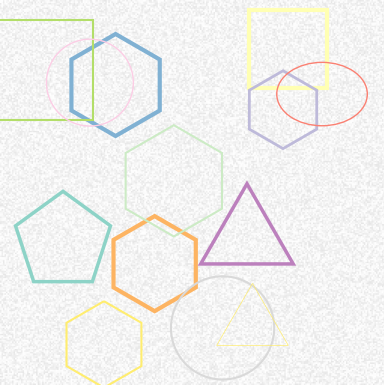[{"shape": "pentagon", "thickness": 2.5, "radius": 0.65, "center": [0.164, 0.373]}, {"shape": "square", "thickness": 3, "radius": 0.5, "center": [0.748, 0.873]}, {"shape": "hexagon", "thickness": 2, "radius": 0.51, "center": [0.735, 0.715]}, {"shape": "oval", "thickness": 1, "radius": 0.59, "center": [0.836, 0.756]}, {"shape": "hexagon", "thickness": 3, "radius": 0.66, "center": [0.3, 0.779]}, {"shape": "hexagon", "thickness": 3, "radius": 0.62, "center": [0.402, 0.315]}, {"shape": "square", "thickness": 1.5, "radius": 0.65, "center": [0.111, 0.818]}, {"shape": "circle", "thickness": 1, "radius": 0.56, "center": [0.233, 0.785]}, {"shape": "circle", "thickness": 1.5, "radius": 0.67, "center": [0.578, 0.148]}, {"shape": "triangle", "thickness": 2.5, "radius": 0.69, "center": [0.641, 0.384]}, {"shape": "hexagon", "thickness": 1.5, "radius": 0.72, "center": [0.451, 0.53]}, {"shape": "triangle", "thickness": 0.5, "radius": 0.54, "center": [0.656, 0.157]}, {"shape": "hexagon", "thickness": 1.5, "radius": 0.56, "center": [0.27, 0.105]}]